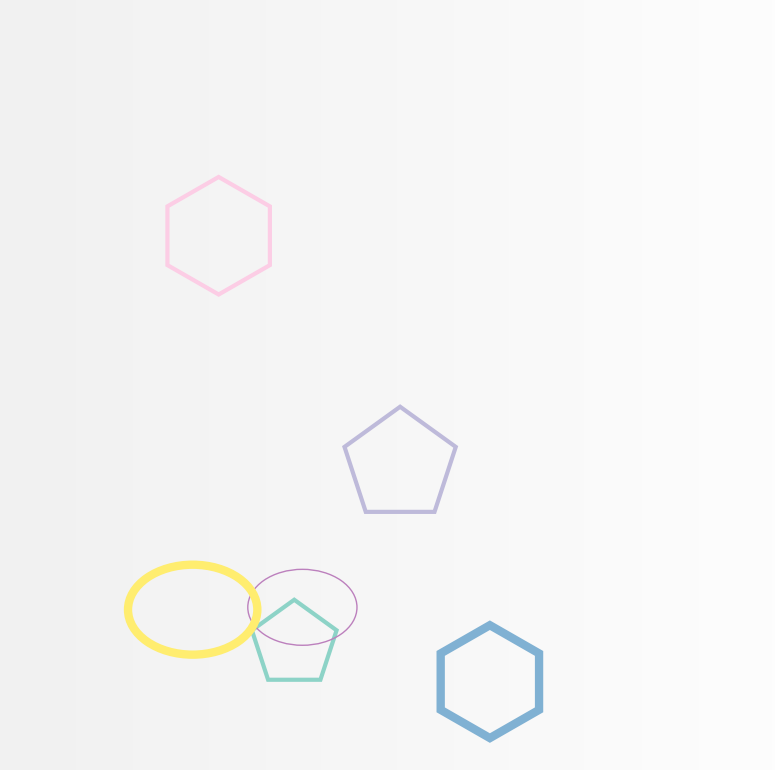[{"shape": "pentagon", "thickness": 1.5, "radius": 0.29, "center": [0.38, 0.164]}, {"shape": "pentagon", "thickness": 1.5, "radius": 0.38, "center": [0.516, 0.396]}, {"shape": "hexagon", "thickness": 3, "radius": 0.37, "center": [0.632, 0.115]}, {"shape": "hexagon", "thickness": 1.5, "radius": 0.38, "center": [0.282, 0.694]}, {"shape": "oval", "thickness": 0.5, "radius": 0.35, "center": [0.39, 0.211]}, {"shape": "oval", "thickness": 3, "radius": 0.42, "center": [0.249, 0.208]}]